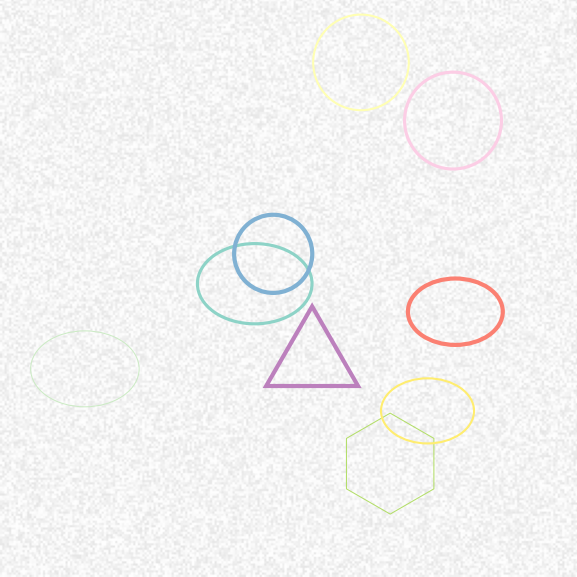[{"shape": "oval", "thickness": 1.5, "radius": 0.5, "center": [0.441, 0.508]}, {"shape": "circle", "thickness": 1, "radius": 0.41, "center": [0.625, 0.891]}, {"shape": "oval", "thickness": 2, "radius": 0.41, "center": [0.789, 0.459]}, {"shape": "circle", "thickness": 2, "radius": 0.34, "center": [0.473, 0.56]}, {"shape": "hexagon", "thickness": 0.5, "radius": 0.44, "center": [0.676, 0.196]}, {"shape": "circle", "thickness": 1.5, "radius": 0.42, "center": [0.784, 0.79]}, {"shape": "triangle", "thickness": 2, "radius": 0.46, "center": [0.54, 0.377]}, {"shape": "oval", "thickness": 0.5, "radius": 0.47, "center": [0.147, 0.36]}, {"shape": "oval", "thickness": 1, "radius": 0.4, "center": [0.74, 0.288]}]